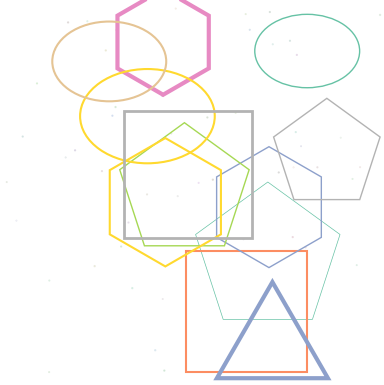[{"shape": "oval", "thickness": 1, "radius": 0.68, "center": [0.798, 0.867]}, {"shape": "pentagon", "thickness": 0.5, "radius": 0.99, "center": [0.696, 0.33]}, {"shape": "square", "thickness": 1.5, "radius": 0.79, "center": [0.639, 0.19]}, {"shape": "triangle", "thickness": 3, "radius": 0.83, "center": [0.708, 0.101]}, {"shape": "hexagon", "thickness": 1, "radius": 0.79, "center": [0.699, 0.462]}, {"shape": "hexagon", "thickness": 3, "radius": 0.68, "center": [0.424, 0.891]}, {"shape": "pentagon", "thickness": 1, "radius": 0.88, "center": [0.479, 0.505]}, {"shape": "hexagon", "thickness": 1.5, "radius": 0.83, "center": [0.429, 0.475]}, {"shape": "oval", "thickness": 1.5, "radius": 0.87, "center": [0.383, 0.698]}, {"shape": "oval", "thickness": 1.5, "radius": 0.74, "center": [0.284, 0.84]}, {"shape": "square", "thickness": 2, "radius": 0.83, "center": [0.489, 0.548]}, {"shape": "pentagon", "thickness": 1, "radius": 0.73, "center": [0.849, 0.599]}]